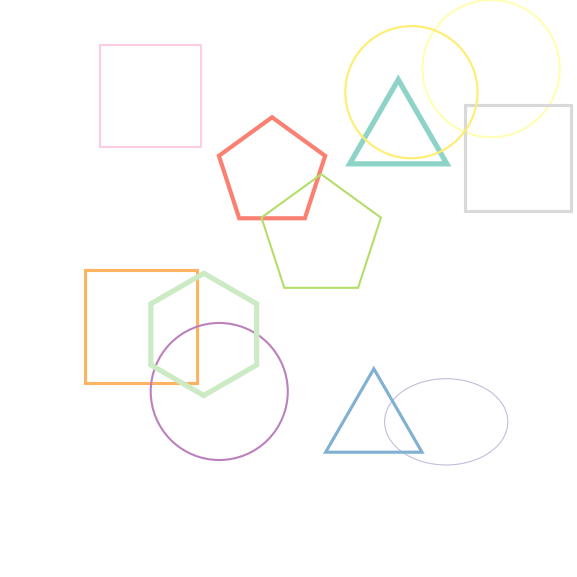[{"shape": "triangle", "thickness": 2.5, "radius": 0.49, "center": [0.69, 0.764]}, {"shape": "circle", "thickness": 1, "radius": 0.59, "center": [0.85, 0.88]}, {"shape": "oval", "thickness": 0.5, "radius": 0.53, "center": [0.773, 0.269]}, {"shape": "pentagon", "thickness": 2, "radius": 0.48, "center": [0.471, 0.699]}, {"shape": "triangle", "thickness": 1.5, "radius": 0.48, "center": [0.647, 0.264]}, {"shape": "square", "thickness": 1.5, "radius": 0.49, "center": [0.244, 0.433]}, {"shape": "pentagon", "thickness": 1, "radius": 0.54, "center": [0.556, 0.589]}, {"shape": "square", "thickness": 1, "radius": 0.44, "center": [0.261, 0.833]}, {"shape": "square", "thickness": 1.5, "radius": 0.46, "center": [0.897, 0.725]}, {"shape": "circle", "thickness": 1, "radius": 0.59, "center": [0.38, 0.321]}, {"shape": "hexagon", "thickness": 2.5, "radius": 0.53, "center": [0.353, 0.42]}, {"shape": "circle", "thickness": 1, "radius": 0.57, "center": [0.712, 0.839]}]